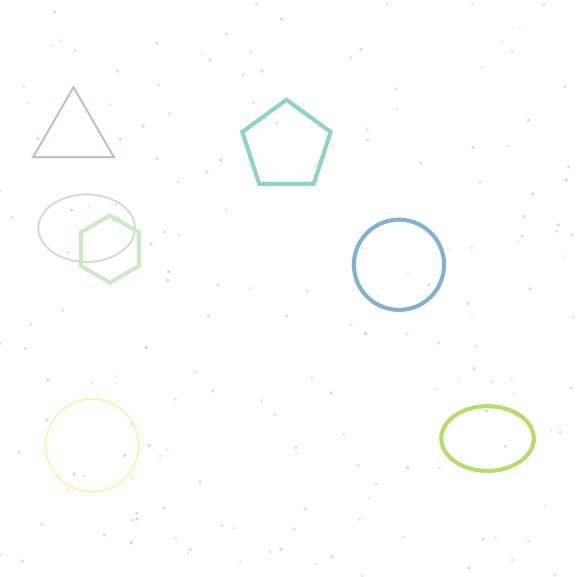[{"shape": "pentagon", "thickness": 2, "radius": 0.4, "center": [0.496, 0.746]}, {"shape": "triangle", "thickness": 1, "radius": 0.4, "center": [0.127, 0.767]}, {"shape": "circle", "thickness": 2, "radius": 0.39, "center": [0.691, 0.541]}, {"shape": "oval", "thickness": 2, "radius": 0.4, "center": [0.844, 0.24]}, {"shape": "oval", "thickness": 1, "radius": 0.42, "center": [0.15, 0.604]}, {"shape": "hexagon", "thickness": 2, "radius": 0.29, "center": [0.19, 0.568]}, {"shape": "circle", "thickness": 0.5, "radius": 0.4, "center": [0.16, 0.228]}]